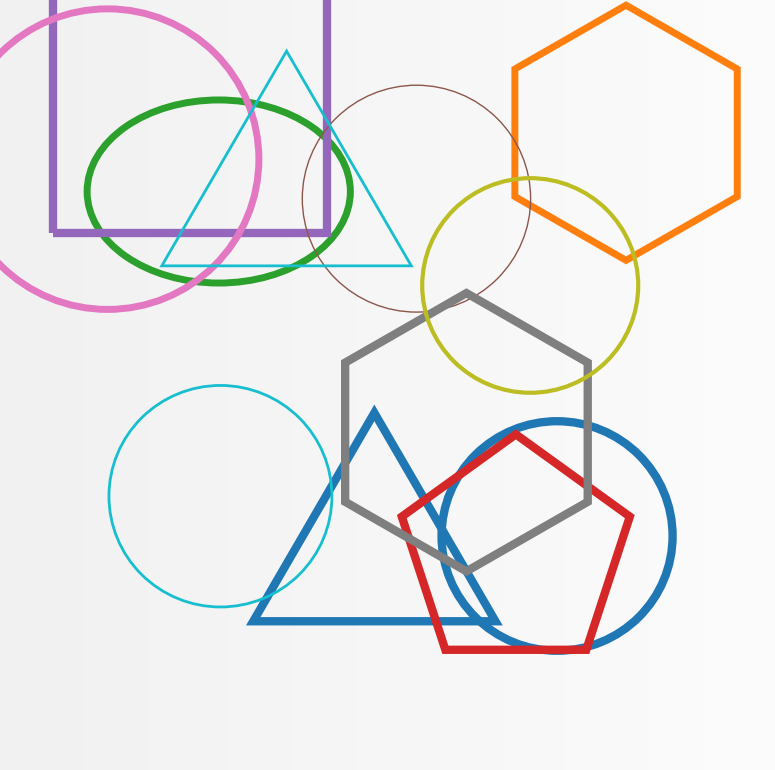[{"shape": "triangle", "thickness": 3, "radius": 0.9, "center": [0.483, 0.283]}, {"shape": "circle", "thickness": 3, "radius": 0.75, "center": [0.719, 0.304]}, {"shape": "hexagon", "thickness": 2.5, "radius": 0.83, "center": [0.808, 0.828]}, {"shape": "oval", "thickness": 2.5, "radius": 0.85, "center": [0.282, 0.751]}, {"shape": "pentagon", "thickness": 3, "radius": 0.77, "center": [0.666, 0.281]}, {"shape": "square", "thickness": 3, "radius": 0.88, "center": [0.245, 0.875]}, {"shape": "circle", "thickness": 0.5, "radius": 0.74, "center": [0.537, 0.742]}, {"shape": "circle", "thickness": 2.5, "radius": 0.98, "center": [0.139, 0.793]}, {"shape": "hexagon", "thickness": 3, "radius": 0.9, "center": [0.602, 0.439]}, {"shape": "circle", "thickness": 1.5, "radius": 0.7, "center": [0.684, 0.629]}, {"shape": "triangle", "thickness": 1, "radius": 0.93, "center": [0.37, 0.748]}, {"shape": "circle", "thickness": 1, "radius": 0.72, "center": [0.284, 0.356]}]